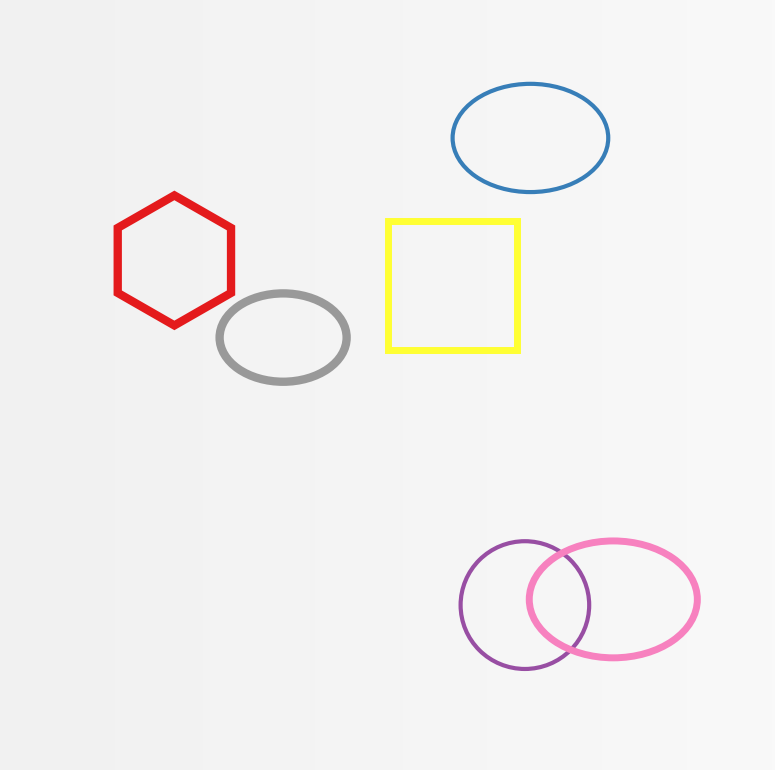[{"shape": "hexagon", "thickness": 3, "radius": 0.42, "center": [0.225, 0.662]}, {"shape": "oval", "thickness": 1.5, "radius": 0.5, "center": [0.684, 0.821]}, {"shape": "circle", "thickness": 1.5, "radius": 0.41, "center": [0.677, 0.214]}, {"shape": "square", "thickness": 2.5, "radius": 0.42, "center": [0.584, 0.629]}, {"shape": "oval", "thickness": 2.5, "radius": 0.54, "center": [0.791, 0.222]}, {"shape": "oval", "thickness": 3, "radius": 0.41, "center": [0.365, 0.562]}]